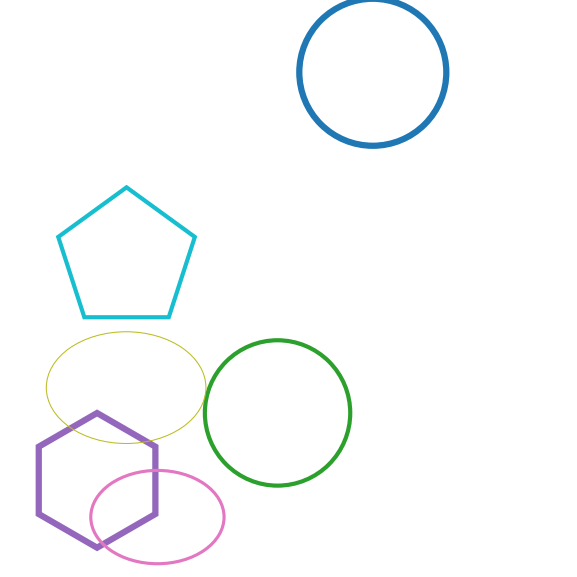[{"shape": "circle", "thickness": 3, "radius": 0.64, "center": [0.646, 0.874]}, {"shape": "circle", "thickness": 2, "radius": 0.63, "center": [0.481, 0.284]}, {"shape": "hexagon", "thickness": 3, "radius": 0.58, "center": [0.168, 0.167]}, {"shape": "oval", "thickness": 1.5, "radius": 0.58, "center": [0.273, 0.104]}, {"shape": "oval", "thickness": 0.5, "radius": 0.69, "center": [0.218, 0.328]}, {"shape": "pentagon", "thickness": 2, "radius": 0.62, "center": [0.219, 0.55]}]